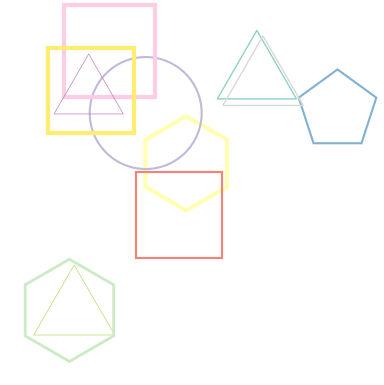[{"shape": "triangle", "thickness": 1, "radius": 0.59, "center": [0.667, 0.802]}, {"shape": "hexagon", "thickness": 3, "radius": 0.61, "center": [0.484, 0.576]}, {"shape": "circle", "thickness": 1.5, "radius": 0.73, "center": [0.378, 0.706]}, {"shape": "square", "thickness": 1.5, "radius": 0.56, "center": [0.465, 0.442]}, {"shape": "pentagon", "thickness": 1.5, "radius": 0.53, "center": [0.877, 0.714]}, {"shape": "triangle", "thickness": 0.5, "radius": 0.61, "center": [0.193, 0.191]}, {"shape": "square", "thickness": 3, "radius": 0.59, "center": [0.284, 0.868]}, {"shape": "triangle", "thickness": 1, "radius": 0.6, "center": [0.683, 0.786]}, {"shape": "triangle", "thickness": 0.5, "radius": 0.52, "center": [0.23, 0.756]}, {"shape": "hexagon", "thickness": 2, "radius": 0.66, "center": [0.18, 0.194]}, {"shape": "square", "thickness": 3, "radius": 0.55, "center": [0.237, 0.765]}]